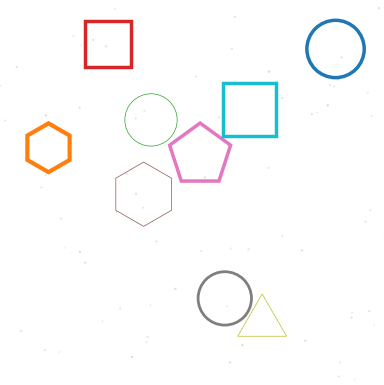[{"shape": "circle", "thickness": 2.5, "radius": 0.37, "center": [0.872, 0.873]}, {"shape": "hexagon", "thickness": 3, "radius": 0.32, "center": [0.126, 0.616]}, {"shape": "circle", "thickness": 0.5, "radius": 0.34, "center": [0.392, 0.688]}, {"shape": "square", "thickness": 2.5, "radius": 0.3, "center": [0.281, 0.886]}, {"shape": "hexagon", "thickness": 0.5, "radius": 0.42, "center": [0.373, 0.496]}, {"shape": "pentagon", "thickness": 2.5, "radius": 0.42, "center": [0.52, 0.597]}, {"shape": "circle", "thickness": 2, "radius": 0.35, "center": [0.584, 0.225]}, {"shape": "triangle", "thickness": 0.5, "radius": 0.37, "center": [0.681, 0.163]}, {"shape": "square", "thickness": 2.5, "radius": 0.34, "center": [0.648, 0.715]}]